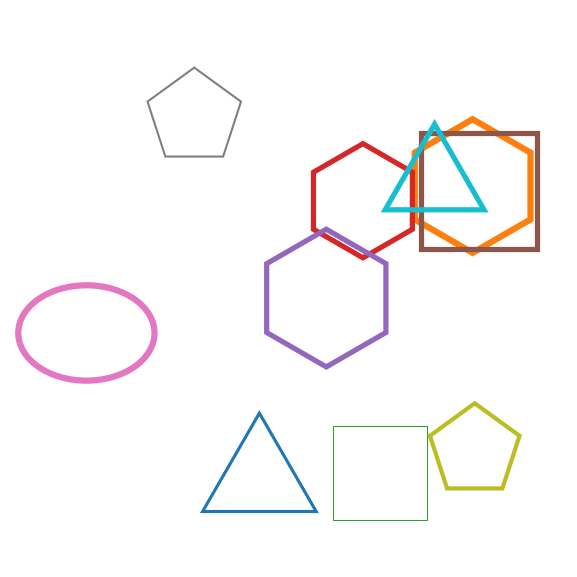[{"shape": "triangle", "thickness": 1.5, "radius": 0.57, "center": [0.449, 0.17]}, {"shape": "hexagon", "thickness": 3, "radius": 0.58, "center": [0.818, 0.677]}, {"shape": "square", "thickness": 0.5, "radius": 0.41, "center": [0.658, 0.18]}, {"shape": "hexagon", "thickness": 2.5, "radius": 0.49, "center": [0.628, 0.652]}, {"shape": "hexagon", "thickness": 2.5, "radius": 0.6, "center": [0.565, 0.483]}, {"shape": "square", "thickness": 2.5, "radius": 0.5, "center": [0.829, 0.668]}, {"shape": "oval", "thickness": 3, "radius": 0.59, "center": [0.15, 0.423]}, {"shape": "pentagon", "thickness": 1, "radius": 0.43, "center": [0.336, 0.797]}, {"shape": "pentagon", "thickness": 2, "radius": 0.41, "center": [0.822, 0.219]}, {"shape": "triangle", "thickness": 2.5, "radius": 0.49, "center": [0.753, 0.685]}]